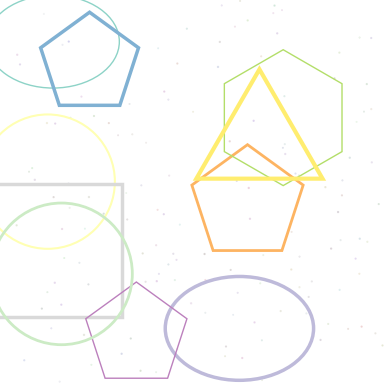[{"shape": "oval", "thickness": 1, "radius": 0.86, "center": [0.138, 0.892]}, {"shape": "circle", "thickness": 1.5, "radius": 0.87, "center": [0.124, 0.528]}, {"shape": "oval", "thickness": 2.5, "radius": 0.96, "center": [0.622, 0.147]}, {"shape": "pentagon", "thickness": 2.5, "radius": 0.67, "center": [0.233, 0.835]}, {"shape": "pentagon", "thickness": 2, "radius": 0.76, "center": [0.643, 0.472]}, {"shape": "hexagon", "thickness": 1, "radius": 0.88, "center": [0.736, 0.694]}, {"shape": "square", "thickness": 2.5, "radius": 0.86, "center": [0.145, 0.349]}, {"shape": "pentagon", "thickness": 1, "radius": 0.69, "center": [0.354, 0.129]}, {"shape": "circle", "thickness": 2, "radius": 0.92, "center": [0.16, 0.289]}, {"shape": "triangle", "thickness": 3, "radius": 0.95, "center": [0.674, 0.631]}]